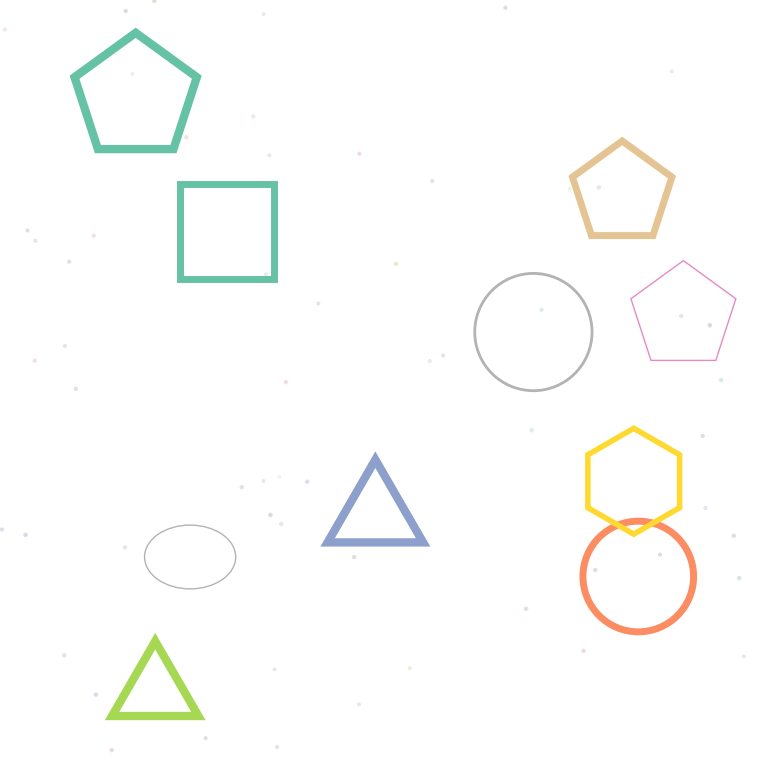[{"shape": "pentagon", "thickness": 3, "radius": 0.42, "center": [0.176, 0.874]}, {"shape": "square", "thickness": 2.5, "radius": 0.31, "center": [0.295, 0.699]}, {"shape": "circle", "thickness": 2.5, "radius": 0.36, "center": [0.829, 0.251]}, {"shape": "triangle", "thickness": 3, "radius": 0.36, "center": [0.487, 0.331]}, {"shape": "pentagon", "thickness": 0.5, "radius": 0.36, "center": [0.888, 0.59]}, {"shape": "triangle", "thickness": 3, "radius": 0.32, "center": [0.202, 0.102]}, {"shape": "hexagon", "thickness": 2, "radius": 0.34, "center": [0.823, 0.375]}, {"shape": "pentagon", "thickness": 2.5, "radius": 0.34, "center": [0.808, 0.749]}, {"shape": "oval", "thickness": 0.5, "radius": 0.3, "center": [0.247, 0.277]}, {"shape": "circle", "thickness": 1, "radius": 0.38, "center": [0.693, 0.569]}]